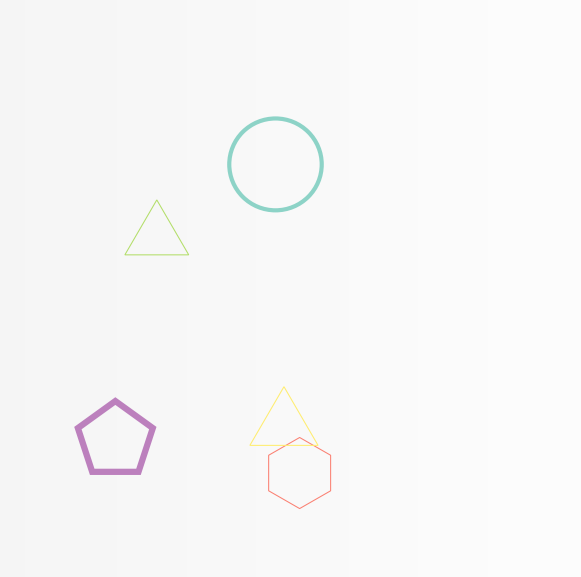[{"shape": "circle", "thickness": 2, "radius": 0.4, "center": [0.474, 0.714]}, {"shape": "hexagon", "thickness": 0.5, "radius": 0.31, "center": [0.516, 0.18]}, {"shape": "triangle", "thickness": 0.5, "radius": 0.32, "center": [0.27, 0.59]}, {"shape": "pentagon", "thickness": 3, "radius": 0.34, "center": [0.198, 0.237]}, {"shape": "triangle", "thickness": 0.5, "radius": 0.34, "center": [0.489, 0.262]}]